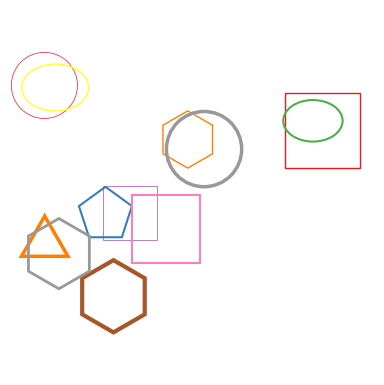[{"shape": "square", "thickness": 1, "radius": 0.49, "center": [0.838, 0.66]}, {"shape": "circle", "thickness": 0.5, "radius": 0.43, "center": [0.115, 0.778]}, {"shape": "pentagon", "thickness": 1.5, "radius": 0.36, "center": [0.274, 0.442]}, {"shape": "oval", "thickness": 1.5, "radius": 0.39, "center": [0.813, 0.686]}, {"shape": "square", "thickness": 0.5, "radius": 0.35, "center": [0.336, 0.447]}, {"shape": "triangle", "thickness": 2.5, "radius": 0.35, "center": [0.116, 0.369]}, {"shape": "hexagon", "thickness": 1, "radius": 0.37, "center": [0.488, 0.638]}, {"shape": "oval", "thickness": 1, "radius": 0.43, "center": [0.143, 0.773]}, {"shape": "hexagon", "thickness": 3, "radius": 0.47, "center": [0.295, 0.23]}, {"shape": "square", "thickness": 1.5, "radius": 0.44, "center": [0.432, 0.405]}, {"shape": "hexagon", "thickness": 2, "radius": 0.46, "center": [0.153, 0.341]}, {"shape": "circle", "thickness": 2.5, "radius": 0.49, "center": [0.53, 0.613]}]